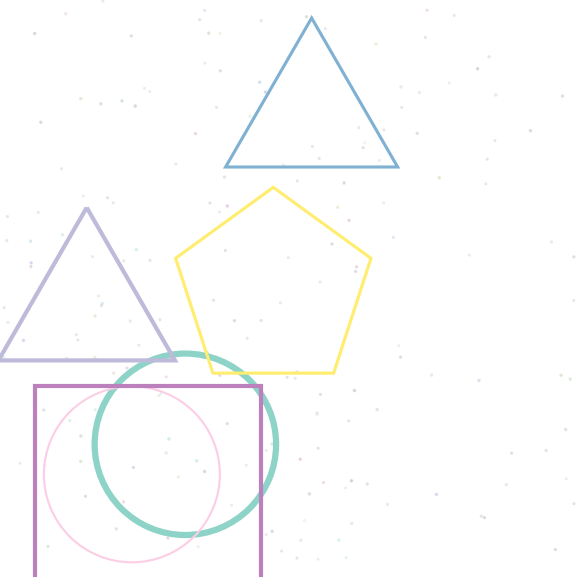[{"shape": "circle", "thickness": 3, "radius": 0.79, "center": [0.321, 0.23]}, {"shape": "triangle", "thickness": 2, "radius": 0.88, "center": [0.15, 0.463]}, {"shape": "triangle", "thickness": 1.5, "radius": 0.86, "center": [0.54, 0.796]}, {"shape": "circle", "thickness": 1, "radius": 0.76, "center": [0.228, 0.178]}, {"shape": "square", "thickness": 2, "radius": 0.98, "center": [0.256, 0.134]}, {"shape": "pentagon", "thickness": 1.5, "radius": 0.89, "center": [0.473, 0.497]}]